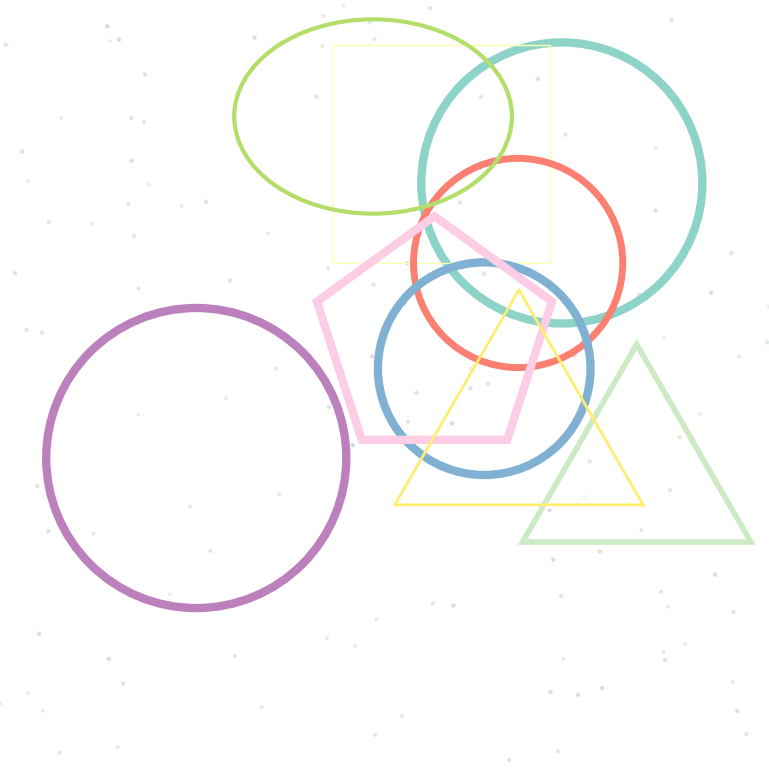[{"shape": "circle", "thickness": 3, "radius": 0.91, "center": [0.73, 0.762]}, {"shape": "square", "thickness": 0.5, "radius": 0.71, "center": [0.573, 0.8]}, {"shape": "circle", "thickness": 2.5, "radius": 0.68, "center": [0.673, 0.658]}, {"shape": "circle", "thickness": 3, "radius": 0.69, "center": [0.629, 0.521]}, {"shape": "oval", "thickness": 1.5, "radius": 0.9, "center": [0.485, 0.849]}, {"shape": "pentagon", "thickness": 3, "radius": 0.8, "center": [0.564, 0.559]}, {"shape": "circle", "thickness": 3, "radius": 0.97, "center": [0.255, 0.405]}, {"shape": "triangle", "thickness": 2, "radius": 0.86, "center": [0.827, 0.382]}, {"shape": "triangle", "thickness": 1, "radius": 0.93, "center": [0.674, 0.437]}]